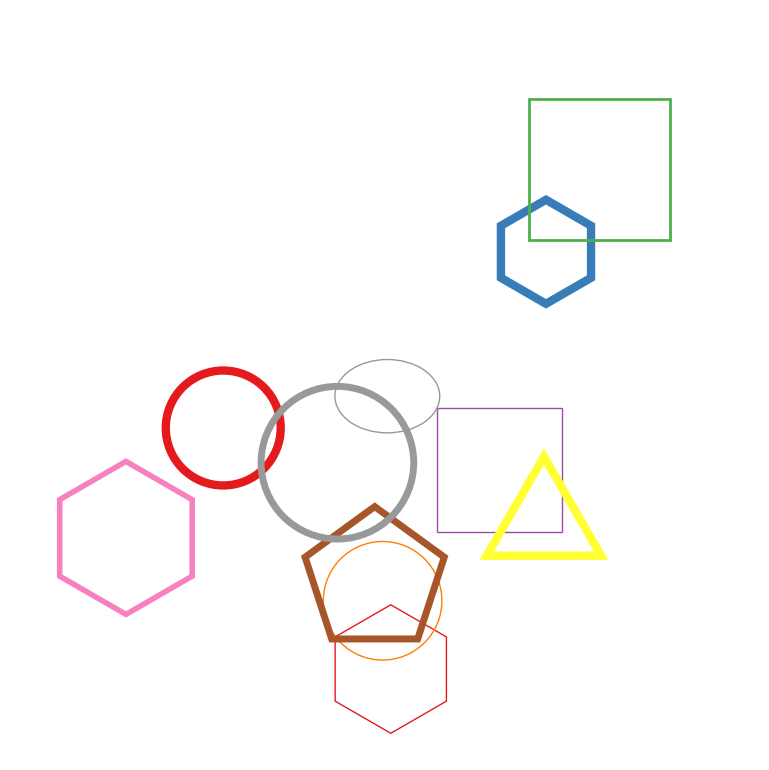[{"shape": "hexagon", "thickness": 0.5, "radius": 0.42, "center": [0.507, 0.131]}, {"shape": "circle", "thickness": 3, "radius": 0.37, "center": [0.29, 0.444]}, {"shape": "hexagon", "thickness": 3, "radius": 0.34, "center": [0.709, 0.673]}, {"shape": "square", "thickness": 1, "radius": 0.46, "center": [0.779, 0.78]}, {"shape": "square", "thickness": 0.5, "radius": 0.4, "center": [0.649, 0.39]}, {"shape": "circle", "thickness": 0.5, "radius": 0.38, "center": [0.497, 0.22]}, {"shape": "triangle", "thickness": 3, "radius": 0.43, "center": [0.706, 0.321]}, {"shape": "pentagon", "thickness": 2.5, "radius": 0.48, "center": [0.487, 0.247]}, {"shape": "hexagon", "thickness": 2, "radius": 0.5, "center": [0.164, 0.301]}, {"shape": "oval", "thickness": 0.5, "radius": 0.34, "center": [0.503, 0.485]}, {"shape": "circle", "thickness": 2.5, "radius": 0.5, "center": [0.438, 0.399]}]